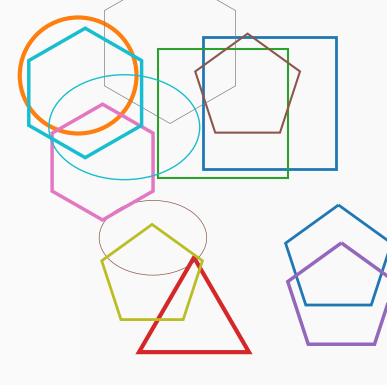[{"shape": "square", "thickness": 2, "radius": 0.86, "center": [0.696, 0.733]}, {"shape": "pentagon", "thickness": 2, "radius": 0.72, "center": [0.874, 0.324]}, {"shape": "circle", "thickness": 3, "radius": 0.75, "center": [0.202, 0.804]}, {"shape": "square", "thickness": 1.5, "radius": 0.84, "center": [0.576, 0.705]}, {"shape": "triangle", "thickness": 3, "radius": 0.82, "center": [0.501, 0.167]}, {"shape": "pentagon", "thickness": 2.5, "radius": 0.73, "center": [0.881, 0.224]}, {"shape": "pentagon", "thickness": 1.5, "radius": 0.71, "center": [0.639, 0.77]}, {"shape": "oval", "thickness": 0.5, "radius": 0.69, "center": [0.395, 0.382]}, {"shape": "hexagon", "thickness": 2.5, "radius": 0.75, "center": [0.265, 0.579]}, {"shape": "hexagon", "thickness": 0.5, "radius": 0.98, "center": [0.439, 0.875]}, {"shape": "pentagon", "thickness": 2, "radius": 0.68, "center": [0.392, 0.28]}, {"shape": "hexagon", "thickness": 2.5, "radius": 0.84, "center": [0.22, 0.759]}, {"shape": "oval", "thickness": 1, "radius": 0.97, "center": [0.321, 0.67]}]